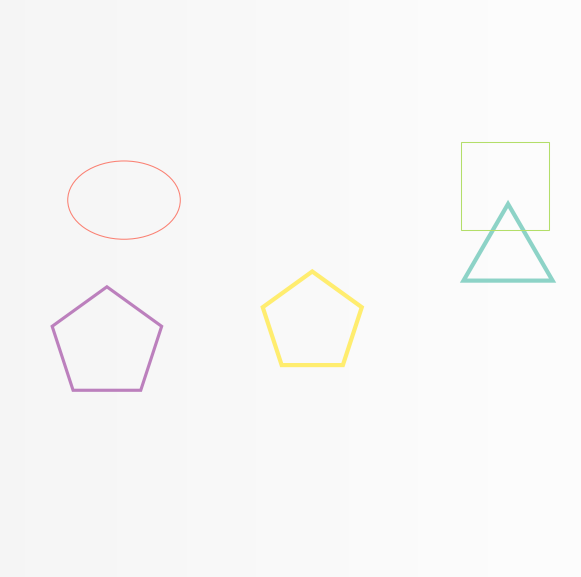[{"shape": "triangle", "thickness": 2, "radius": 0.44, "center": [0.874, 0.557]}, {"shape": "oval", "thickness": 0.5, "radius": 0.48, "center": [0.213, 0.653]}, {"shape": "square", "thickness": 0.5, "radius": 0.38, "center": [0.869, 0.677]}, {"shape": "pentagon", "thickness": 1.5, "radius": 0.5, "center": [0.184, 0.403]}, {"shape": "pentagon", "thickness": 2, "radius": 0.45, "center": [0.537, 0.439]}]